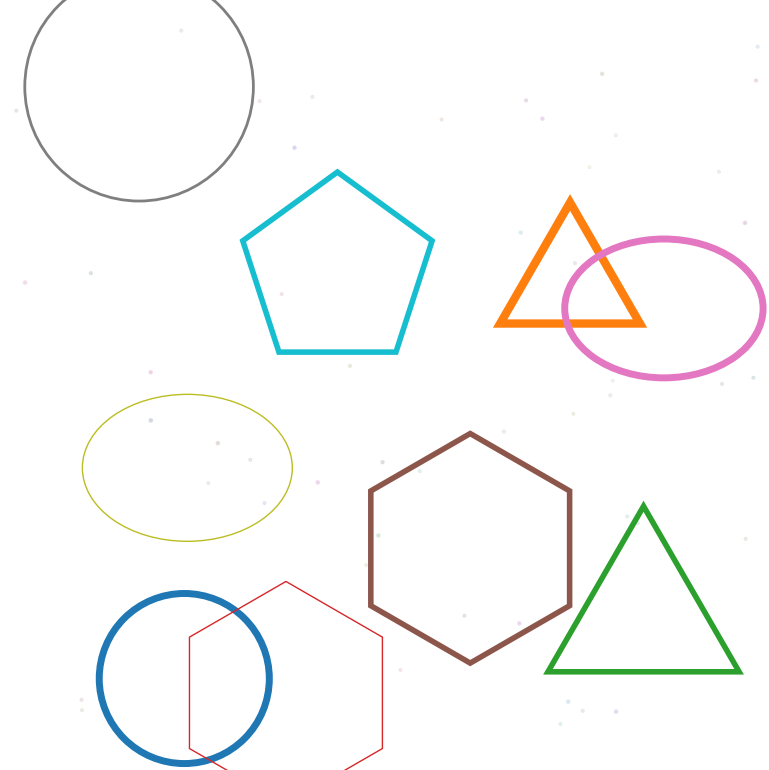[{"shape": "circle", "thickness": 2.5, "radius": 0.55, "center": [0.239, 0.119]}, {"shape": "triangle", "thickness": 3, "radius": 0.52, "center": [0.74, 0.632]}, {"shape": "triangle", "thickness": 2, "radius": 0.72, "center": [0.836, 0.199]}, {"shape": "hexagon", "thickness": 0.5, "radius": 0.72, "center": [0.371, 0.1]}, {"shape": "hexagon", "thickness": 2, "radius": 0.75, "center": [0.611, 0.288]}, {"shape": "oval", "thickness": 2.5, "radius": 0.64, "center": [0.862, 0.599]}, {"shape": "circle", "thickness": 1, "radius": 0.74, "center": [0.181, 0.887]}, {"shape": "oval", "thickness": 0.5, "radius": 0.68, "center": [0.243, 0.392]}, {"shape": "pentagon", "thickness": 2, "radius": 0.65, "center": [0.438, 0.647]}]